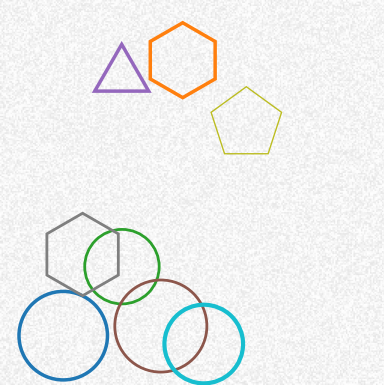[{"shape": "circle", "thickness": 2.5, "radius": 0.57, "center": [0.164, 0.128]}, {"shape": "hexagon", "thickness": 2.5, "radius": 0.49, "center": [0.475, 0.844]}, {"shape": "circle", "thickness": 2, "radius": 0.48, "center": [0.317, 0.307]}, {"shape": "triangle", "thickness": 2.5, "radius": 0.4, "center": [0.316, 0.804]}, {"shape": "circle", "thickness": 2, "radius": 0.6, "center": [0.418, 0.153]}, {"shape": "hexagon", "thickness": 2, "radius": 0.54, "center": [0.215, 0.339]}, {"shape": "pentagon", "thickness": 1, "radius": 0.48, "center": [0.64, 0.679]}, {"shape": "circle", "thickness": 3, "radius": 0.51, "center": [0.529, 0.106]}]